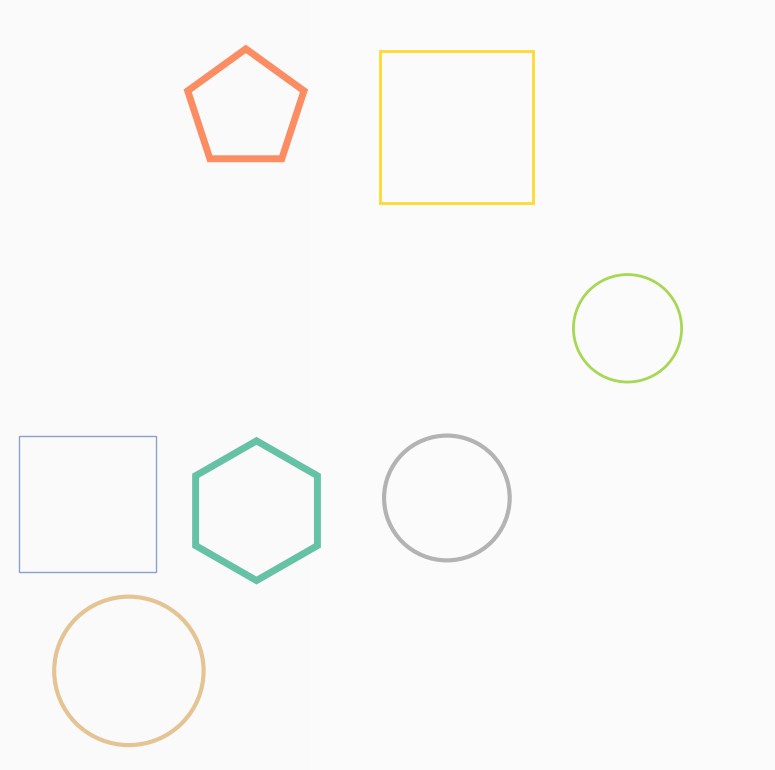[{"shape": "hexagon", "thickness": 2.5, "radius": 0.45, "center": [0.331, 0.337]}, {"shape": "pentagon", "thickness": 2.5, "radius": 0.39, "center": [0.317, 0.858]}, {"shape": "square", "thickness": 0.5, "radius": 0.44, "center": [0.113, 0.345]}, {"shape": "circle", "thickness": 1, "radius": 0.35, "center": [0.81, 0.574]}, {"shape": "square", "thickness": 1, "radius": 0.49, "center": [0.589, 0.835]}, {"shape": "circle", "thickness": 1.5, "radius": 0.48, "center": [0.166, 0.129]}, {"shape": "circle", "thickness": 1.5, "radius": 0.41, "center": [0.577, 0.353]}]